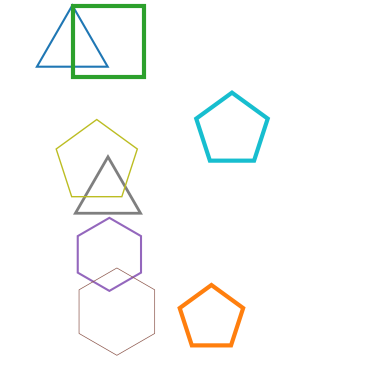[{"shape": "triangle", "thickness": 1.5, "radius": 0.53, "center": [0.188, 0.88]}, {"shape": "pentagon", "thickness": 3, "radius": 0.43, "center": [0.549, 0.173]}, {"shape": "square", "thickness": 3, "radius": 0.46, "center": [0.282, 0.891]}, {"shape": "hexagon", "thickness": 1.5, "radius": 0.47, "center": [0.284, 0.339]}, {"shape": "hexagon", "thickness": 0.5, "radius": 0.57, "center": [0.304, 0.191]}, {"shape": "triangle", "thickness": 2, "radius": 0.49, "center": [0.28, 0.495]}, {"shape": "pentagon", "thickness": 1, "radius": 0.55, "center": [0.251, 0.579]}, {"shape": "pentagon", "thickness": 3, "radius": 0.49, "center": [0.603, 0.662]}]